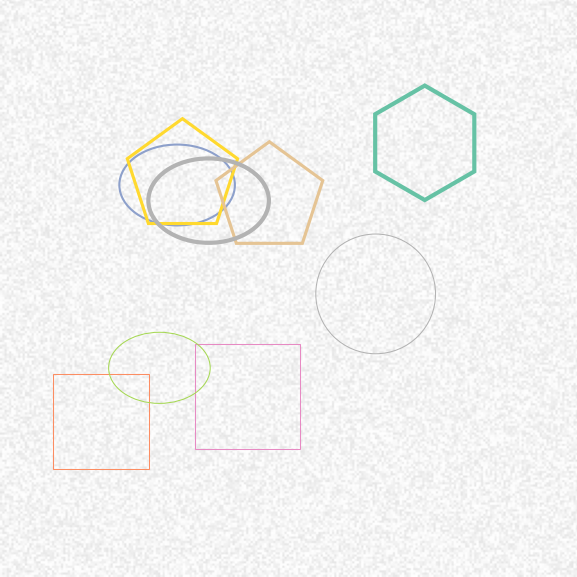[{"shape": "hexagon", "thickness": 2, "radius": 0.5, "center": [0.735, 0.752]}, {"shape": "square", "thickness": 0.5, "radius": 0.41, "center": [0.175, 0.269]}, {"shape": "oval", "thickness": 1, "radius": 0.5, "center": [0.307, 0.679]}, {"shape": "square", "thickness": 0.5, "radius": 0.46, "center": [0.429, 0.312]}, {"shape": "oval", "thickness": 0.5, "radius": 0.44, "center": [0.276, 0.362]}, {"shape": "pentagon", "thickness": 1.5, "radius": 0.5, "center": [0.316, 0.693]}, {"shape": "pentagon", "thickness": 1.5, "radius": 0.49, "center": [0.466, 0.656]}, {"shape": "oval", "thickness": 2, "radius": 0.52, "center": [0.361, 0.652]}, {"shape": "circle", "thickness": 0.5, "radius": 0.52, "center": [0.65, 0.49]}]